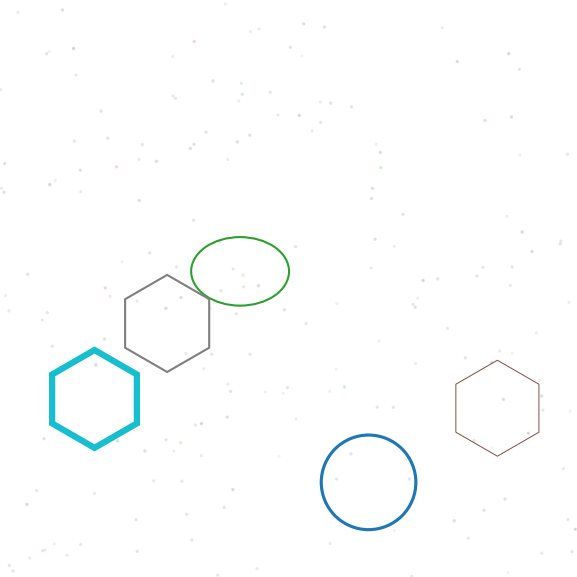[{"shape": "circle", "thickness": 1.5, "radius": 0.41, "center": [0.638, 0.164]}, {"shape": "oval", "thickness": 1, "radius": 0.42, "center": [0.416, 0.529]}, {"shape": "hexagon", "thickness": 0.5, "radius": 0.42, "center": [0.861, 0.292]}, {"shape": "hexagon", "thickness": 1, "radius": 0.42, "center": [0.289, 0.439]}, {"shape": "hexagon", "thickness": 3, "radius": 0.42, "center": [0.164, 0.308]}]